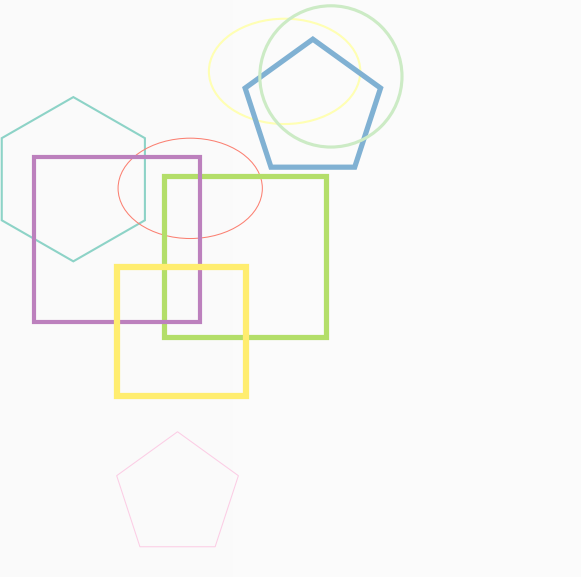[{"shape": "hexagon", "thickness": 1, "radius": 0.71, "center": [0.126, 0.689]}, {"shape": "oval", "thickness": 1, "radius": 0.65, "center": [0.49, 0.876]}, {"shape": "oval", "thickness": 0.5, "radius": 0.62, "center": [0.327, 0.673]}, {"shape": "pentagon", "thickness": 2.5, "radius": 0.61, "center": [0.538, 0.809]}, {"shape": "square", "thickness": 2.5, "radius": 0.7, "center": [0.421, 0.555]}, {"shape": "pentagon", "thickness": 0.5, "radius": 0.55, "center": [0.305, 0.141]}, {"shape": "square", "thickness": 2, "radius": 0.71, "center": [0.202, 0.584]}, {"shape": "circle", "thickness": 1.5, "radius": 0.61, "center": [0.569, 0.867]}, {"shape": "square", "thickness": 3, "radius": 0.56, "center": [0.313, 0.425]}]